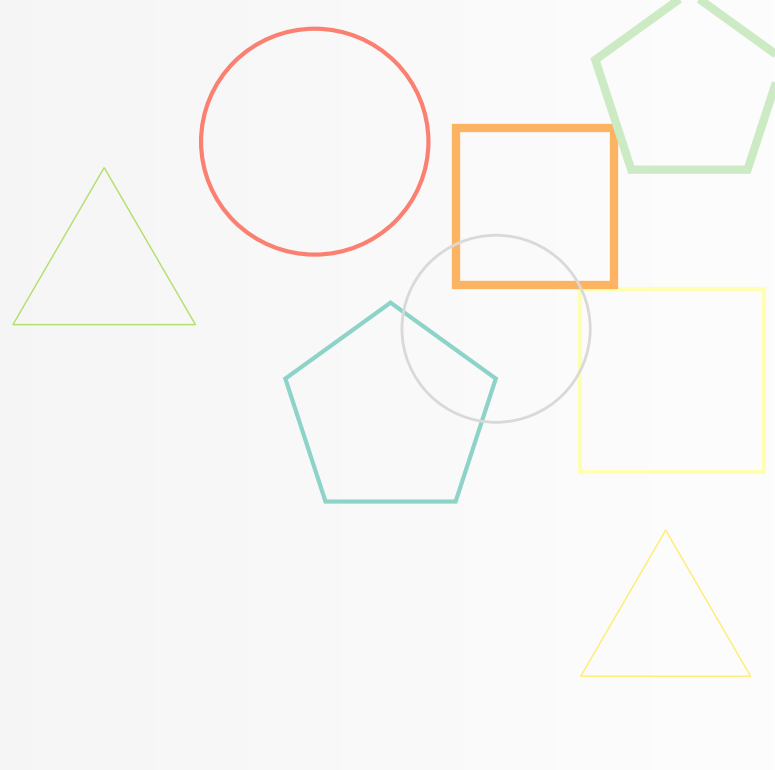[{"shape": "pentagon", "thickness": 1.5, "radius": 0.71, "center": [0.504, 0.464]}, {"shape": "square", "thickness": 1.5, "radius": 0.6, "center": [0.867, 0.506]}, {"shape": "circle", "thickness": 1.5, "radius": 0.73, "center": [0.406, 0.816]}, {"shape": "square", "thickness": 3, "radius": 0.51, "center": [0.691, 0.732]}, {"shape": "triangle", "thickness": 0.5, "radius": 0.68, "center": [0.134, 0.646]}, {"shape": "circle", "thickness": 1, "radius": 0.61, "center": [0.64, 0.573]}, {"shape": "pentagon", "thickness": 3, "radius": 0.64, "center": [0.89, 0.883]}, {"shape": "triangle", "thickness": 0.5, "radius": 0.63, "center": [0.859, 0.185]}]